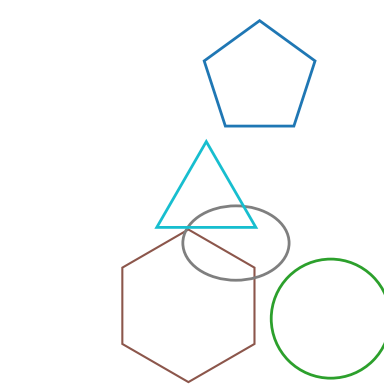[{"shape": "pentagon", "thickness": 2, "radius": 0.76, "center": [0.674, 0.795]}, {"shape": "circle", "thickness": 2, "radius": 0.77, "center": [0.859, 0.172]}, {"shape": "hexagon", "thickness": 1.5, "radius": 0.99, "center": [0.489, 0.206]}, {"shape": "oval", "thickness": 2, "radius": 0.69, "center": [0.613, 0.369]}, {"shape": "triangle", "thickness": 2, "radius": 0.74, "center": [0.536, 0.484]}]